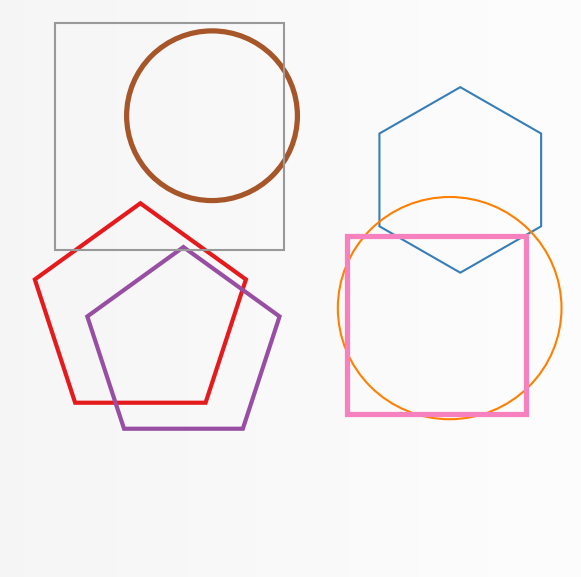[{"shape": "pentagon", "thickness": 2, "radius": 0.95, "center": [0.242, 0.456]}, {"shape": "hexagon", "thickness": 1, "radius": 0.8, "center": [0.792, 0.688]}, {"shape": "pentagon", "thickness": 2, "radius": 0.87, "center": [0.316, 0.397]}, {"shape": "circle", "thickness": 1, "radius": 0.96, "center": [0.774, 0.466]}, {"shape": "circle", "thickness": 2.5, "radius": 0.73, "center": [0.365, 0.799]}, {"shape": "square", "thickness": 2.5, "radius": 0.77, "center": [0.751, 0.436]}, {"shape": "square", "thickness": 1, "radius": 0.98, "center": [0.292, 0.762]}]